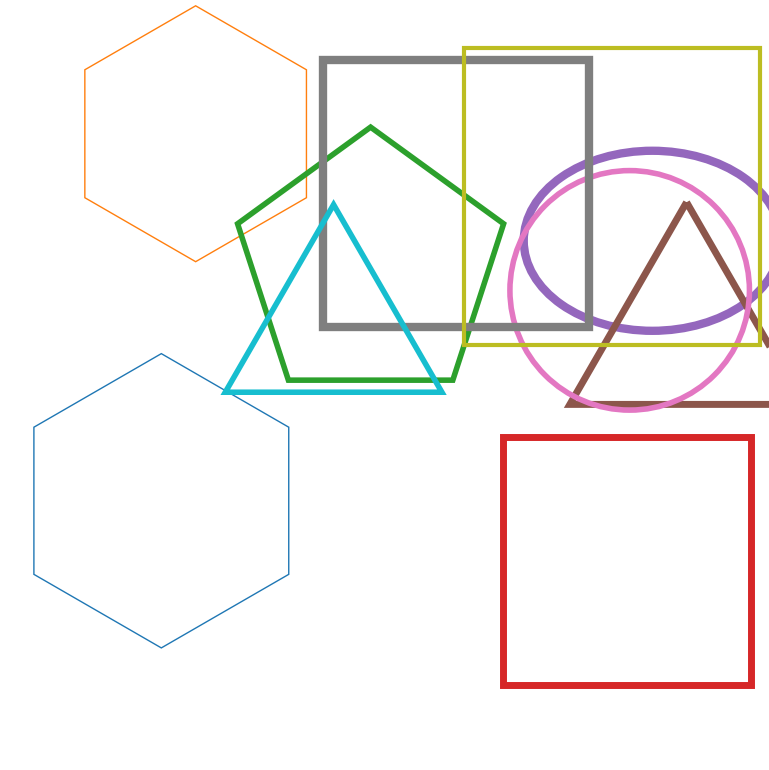[{"shape": "hexagon", "thickness": 0.5, "radius": 0.96, "center": [0.21, 0.35]}, {"shape": "hexagon", "thickness": 0.5, "radius": 0.83, "center": [0.254, 0.826]}, {"shape": "pentagon", "thickness": 2, "radius": 0.91, "center": [0.481, 0.653]}, {"shape": "square", "thickness": 2.5, "radius": 0.81, "center": [0.815, 0.272]}, {"shape": "oval", "thickness": 3, "radius": 0.84, "center": [0.847, 0.687]}, {"shape": "triangle", "thickness": 2.5, "radius": 0.88, "center": [0.892, 0.562]}, {"shape": "circle", "thickness": 2, "radius": 0.78, "center": [0.818, 0.623]}, {"shape": "square", "thickness": 3, "radius": 0.87, "center": [0.592, 0.748]}, {"shape": "square", "thickness": 1.5, "radius": 0.96, "center": [0.795, 0.745]}, {"shape": "triangle", "thickness": 2, "radius": 0.81, "center": [0.433, 0.572]}]